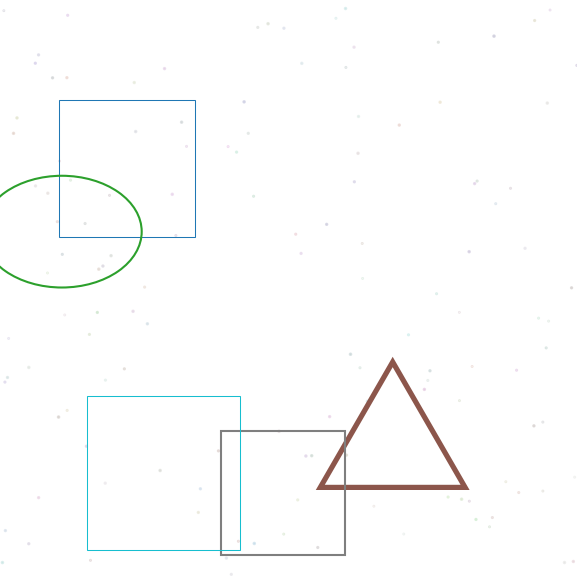[{"shape": "square", "thickness": 0.5, "radius": 0.59, "center": [0.22, 0.708]}, {"shape": "oval", "thickness": 1, "radius": 0.69, "center": [0.107, 0.598]}, {"shape": "triangle", "thickness": 2.5, "radius": 0.72, "center": [0.68, 0.228]}, {"shape": "square", "thickness": 1, "radius": 0.54, "center": [0.49, 0.145]}, {"shape": "square", "thickness": 0.5, "radius": 0.66, "center": [0.283, 0.18]}]